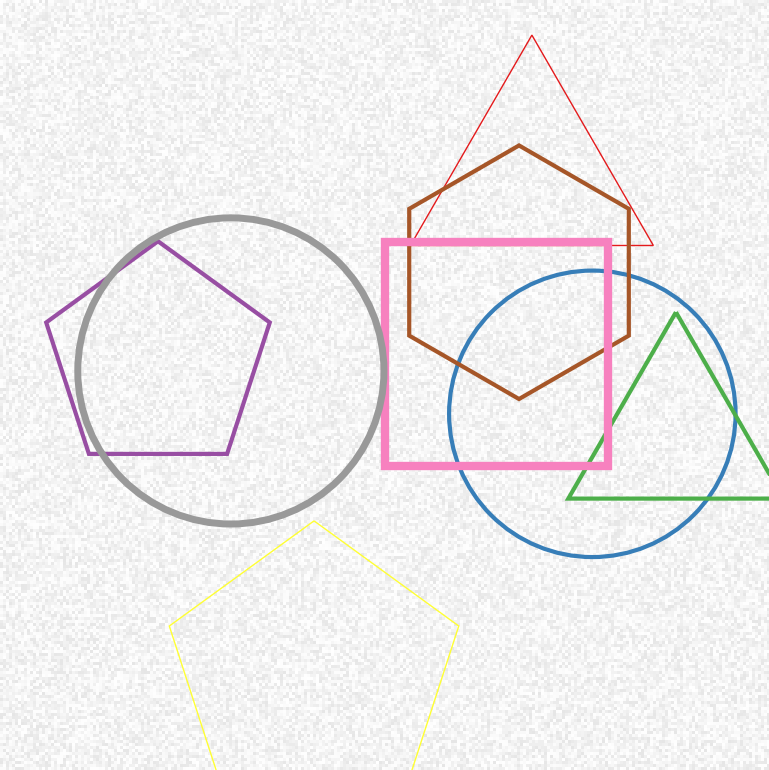[{"shape": "triangle", "thickness": 0.5, "radius": 0.91, "center": [0.691, 0.772]}, {"shape": "circle", "thickness": 1.5, "radius": 0.93, "center": [0.769, 0.463]}, {"shape": "triangle", "thickness": 1.5, "radius": 0.81, "center": [0.878, 0.433]}, {"shape": "pentagon", "thickness": 1.5, "radius": 0.76, "center": [0.205, 0.534]}, {"shape": "pentagon", "thickness": 0.5, "radius": 0.99, "center": [0.408, 0.126]}, {"shape": "hexagon", "thickness": 1.5, "radius": 0.82, "center": [0.674, 0.646]}, {"shape": "square", "thickness": 3, "radius": 0.73, "center": [0.645, 0.541]}, {"shape": "circle", "thickness": 2.5, "radius": 0.99, "center": [0.3, 0.518]}]